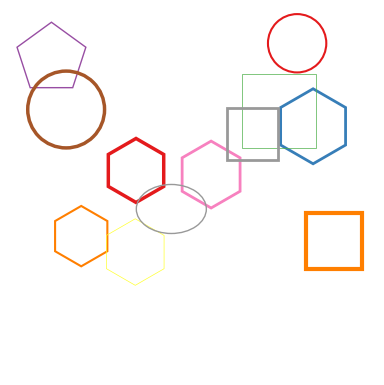[{"shape": "hexagon", "thickness": 2.5, "radius": 0.42, "center": [0.353, 0.557]}, {"shape": "circle", "thickness": 1.5, "radius": 0.38, "center": [0.772, 0.888]}, {"shape": "hexagon", "thickness": 2, "radius": 0.49, "center": [0.813, 0.672]}, {"shape": "square", "thickness": 0.5, "radius": 0.48, "center": [0.724, 0.713]}, {"shape": "pentagon", "thickness": 1, "radius": 0.47, "center": [0.134, 0.848]}, {"shape": "square", "thickness": 3, "radius": 0.36, "center": [0.867, 0.373]}, {"shape": "hexagon", "thickness": 1.5, "radius": 0.39, "center": [0.211, 0.387]}, {"shape": "hexagon", "thickness": 0.5, "radius": 0.43, "center": [0.351, 0.345]}, {"shape": "circle", "thickness": 2.5, "radius": 0.5, "center": [0.172, 0.716]}, {"shape": "hexagon", "thickness": 2, "radius": 0.43, "center": [0.548, 0.547]}, {"shape": "square", "thickness": 2, "radius": 0.33, "center": [0.655, 0.652]}, {"shape": "oval", "thickness": 1, "radius": 0.45, "center": [0.445, 0.457]}]